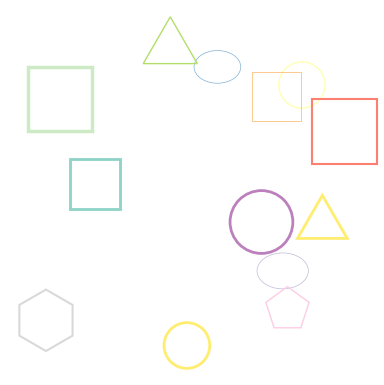[{"shape": "square", "thickness": 2, "radius": 0.33, "center": [0.247, 0.522]}, {"shape": "circle", "thickness": 1, "radius": 0.3, "center": [0.784, 0.779]}, {"shape": "oval", "thickness": 0.5, "radius": 0.33, "center": [0.734, 0.296]}, {"shape": "square", "thickness": 1.5, "radius": 0.42, "center": [0.895, 0.658]}, {"shape": "oval", "thickness": 0.5, "radius": 0.3, "center": [0.565, 0.826]}, {"shape": "square", "thickness": 0.5, "radius": 0.32, "center": [0.717, 0.749]}, {"shape": "triangle", "thickness": 1, "radius": 0.4, "center": [0.442, 0.875]}, {"shape": "pentagon", "thickness": 1, "radius": 0.3, "center": [0.747, 0.196]}, {"shape": "hexagon", "thickness": 1.5, "radius": 0.4, "center": [0.119, 0.168]}, {"shape": "circle", "thickness": 2, "radius": 0.41, "center": [0.679, 0.423]}, {"shape": "square", "thickness": 2.5, "radius": 0.42, "center": [0.156, 0.744]}, {"shape": "triangle", "thickness": 2, "radius": 0.37, "center": [0.837, 0.418]}, {"shape": "circle", "thickness": 2, "radius": 0.3, "center": [0.485, 0.103]}]